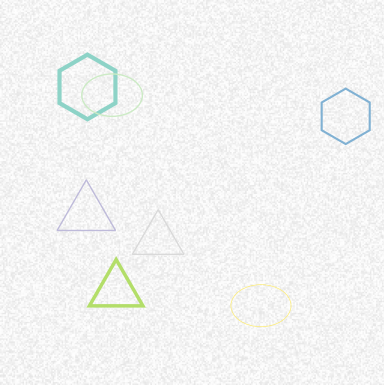[{"shape": "hexagon", "thickness": 3, "radius": 0.42, "center": [0.227, 0.774]}, {"shape": "triangle", "thickness": 1, "radius": 0.44, "center": [0.224, 0.445]}, {"shape": "hexagon", "thickness": 1.5, "radius": 0.36, "center": [0.898, 0.698]}, {"shape": "triangle", "thickness": 2.5, "radius": 0.4, "center": [0.302, 0.246]}, {"shape": "triangle", "thickness": 1, "radius": 0.39, "center": [0.411, 0.378]}, {"shape": "oval", "thickness": 1, "radius": 0.39, "center": [0.291, 0.753]}, {"shape": "oval", "thickness": 0.5, "radius": 0.39, "center": [0.678, 0.206]}]